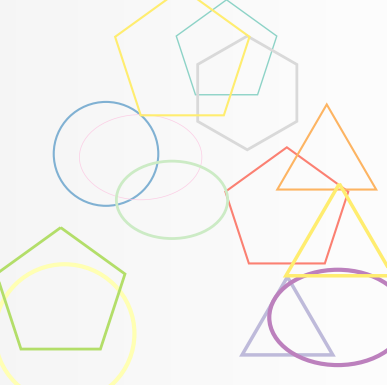[{"shape": "pentagon", "thickness": 1, "radius": 0.68, "center": [0.585, 0.864]}, {"shape": "circle", "thickness": 3, "radius": 0.9, "center": [0.167, 0.134]}, {"shape": "triangle", "thickness": 2.5, "radius": 0.68, "center": [0.742, 0.146]}, {"shape": "pentagon", "thickness": 1.5, "radius": 0.83, "center": [0.74, 0.451]}, {"shape": "circle", "thickness": 1.5, "radius": 0.67, "center": [0.274, 0.6]}, {"shape": "triangle", "thickness": 1.5, "radius": 0.74, "center": [0.843, 0.581]}, {"shape": "pentagon", "thickness": 2, "radius": 0.87, "center": [0.157, 0.234]}, {"shape": "oval", "thickness": 0.5, "radius": 0.79, "center": [0.363, 0.592]}, {"shape": "hexagon", "thickness": 2, "radius": 0.74, "center": [0.638, 0.759]}, {"shape": "oval", "thickness": 3, "radius": 0.88, "center": [0.872, 0.176]}, {"shape": "oval", "thickness": 2, "radius": 0.72, "center": [0.444, 0.481]}, {"shape": "pentagon", "thickness": 1.5, "radius": 0.91, "center": [0.47, 0.848]}, {"shape": "triangle", "thickness": 2.5, "radius": 0.8, "center": [0.876, 0.363]}]